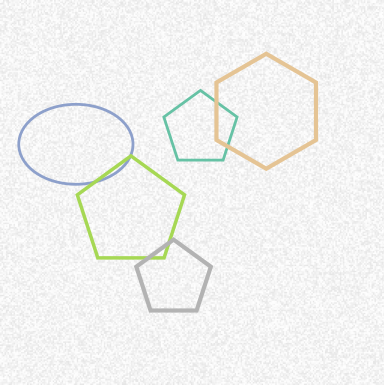[{"shape": "pentagon", "thickness": 2, "radius": 0.5, "center": [0.521, 0.665]}, {"shape": "oval", "thickness": 2, "radius": 0.74, "center": [0.197, 0.625]}, {"shape": "pentagon", "thickness": 2.5, "radius": 0.73, "center": [0.34, 0.449]}, {"shape": "hexagon", "thickness": 3, "radius": 0.75, "center": [0.692, 0.711]}, {"shape": "pentagon", "thickness": 3, "radius": 0.51, "center": [0.451, 0.276]}]